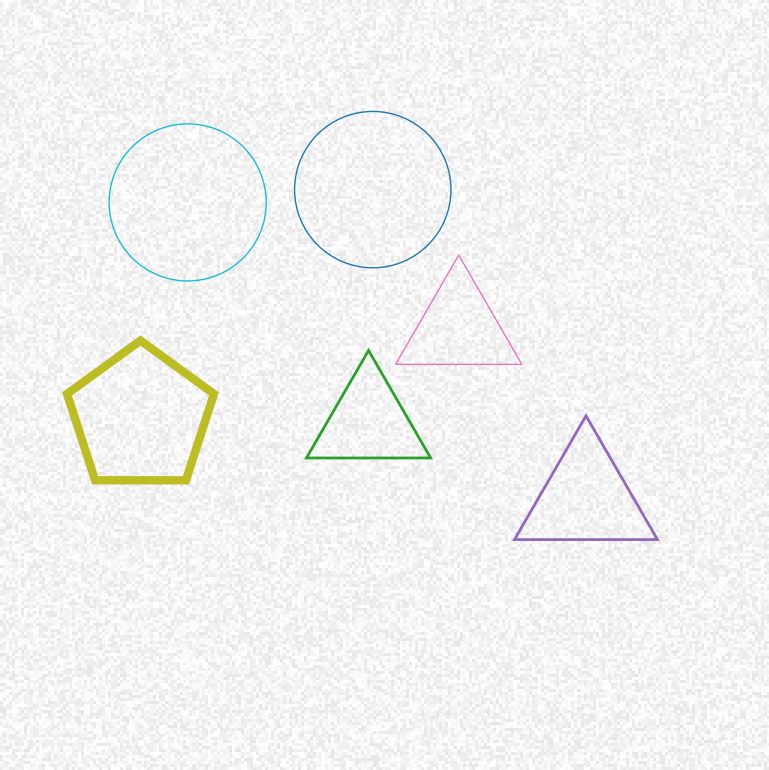[{"shape": "circle", "thickness": 0.5, "radius": 0.51, "center": [0.484, 0.754]}, {"shape": "triangle", "thickness": 1, "radius": 0.47, "center": [0.479, 0.452]}, {"shape": "triangle", "thickness": 1, "radius": 0.54, "center": [0.761, 0.353]}, {"shape": "triangle", "thickness": 0.5, "radius": 0.47, "center": [0.596, 0.574]}, {"shape": "pentagon", "thickness": 3, "radius": 0.5, "center": [0.182, 0.457]}, {"shape": "circle", "thickness": 0.5, "radius": 0.51, "center": [0.244, 0.737]}]